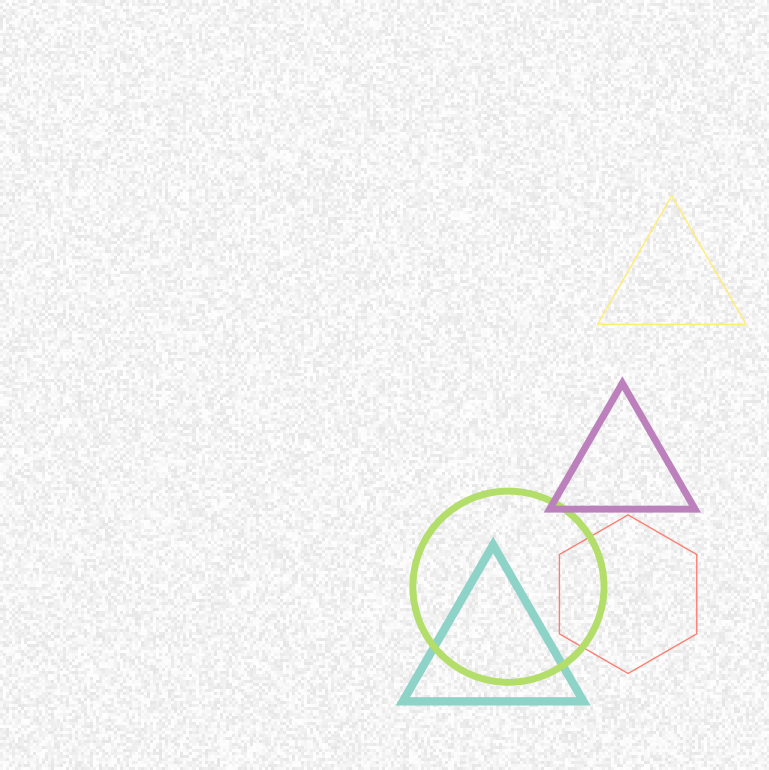[{"shape": "triangle", "thickness": 3, "radius": 0.68, "center": [0.64, 0.157]}, {"shape": "hexagon", "thickness": 0.5, "radius": 0.51, "center": [0.816, 0.228]}, {"shape": "circle", "thickness": 2.5, "radius": 0.62, "center": [0.66, 0.238]}, {"shape": "triangle", "thickness": 2.5, "radius": 0.55, "center": [0.808, 0.393]}, {"shape": "triangle", "thickness": 0.5, "radius": 0.56, "center": [0.872, 0.634]}]